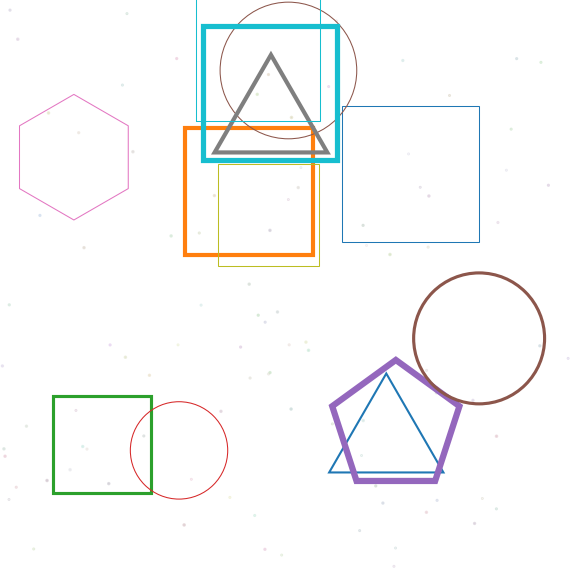[{"shape": "square", "thickness": 0.5, "radius": 0.59, "center": [0.711, 0.698]}, {"shape": "triangle", "thickness": 1, "radius": 0.57, "center": [0.669, 0.238]}, {"shape": "square", "thickness": 2, "radius": 0.55, "center": [0.431, 0.667]}, {"shape": "square", "thickness": 1.5, "radius": 0.42, "center": [0.177, 0.23]}, {"shape": "circle", "thickness": 0.5, "radius": 0.42, "center": [0.31, 0.219]}, {"shape": "pentagon", "thickness": 3, "radius": 0.58, "center": [0.685, 0.26]}, {"shape": "circle", "thickness": 0.5, "radius": 0.59, "center": [0.499, 0.877]}, {"shape": "circle", "thickness": 1.5, "radius": 0.57, "center": [0.83, 0.413]}, {"shape": "hexagon", "thickness": 0.5, "radius": 0.54, "center": [0.128, 0.727]}, {"shape": "triangle", "thickness": 2, "radius": 0.56, "center": [0.469, 0.791]}, {"shape": "square", "thickness": 0.5, "radius": 0.44, "center": [0.465, 0.626]}, {"shape": "square", "thickness": 2.5, "radius": 0.58, "center": [0.467, 0.839]}, {"shape": "square", "thickness": 0.5, "radius": 0.54, "center": [0.446, 0.897]}]